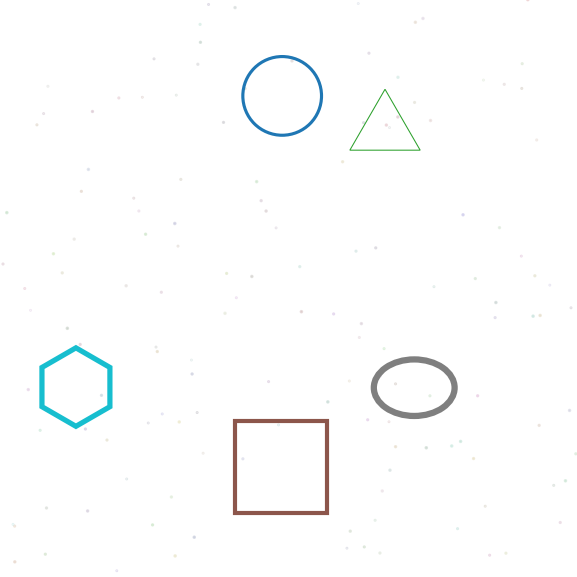[{"shape": "circle", "thickness": 1.5, "radius": 0.34, "center": [0.489, 0.833]}, {"shape": "triangle", "thickness": 0.5, "radius": 0.35, "center": [0.667, 0.774]}, {"shape": "square", "thickness": 2, "radius": 0.4, "center": [0.487, 0.19]}, {"shape": "oval", "thickness": 3, "radius": 0.35, "center": [0.717, 0.328]}, {"shape": "hexagon", "thickness": 2.5, "radius": 0.34, "center": [0.131, 0.329]}]